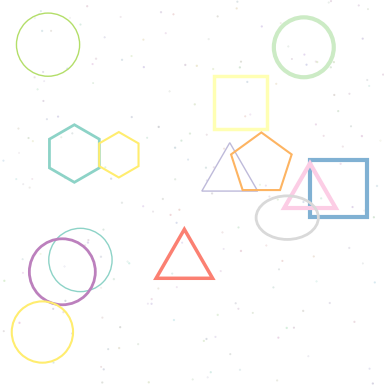[{"shape": "hexagon", "thickness": 2, "radius": 0.37, "center": [0.193, 0.601]}, {"shape": "circle", "thickness": 1, "radius": 0.41, "center": [0.209, 0.325]}, {"shape": "square", "thickness": 2.5, "radius": 0.34, "center": [0.625, 0.735]}, {"shape": "triangle", "thickness": 1, "radius": 0.42, "center": [0.597, 0.546]}, {"shape": "triangle", "thickness": 2.5, "radius": 0.42, "center": [0.479, 0.32]}, {"shape": "square", "thickness": 3, "radius": 0.37, "center": [0.878, 0.51]}, {"shape": "pentagon", "thickness": 1.5, "radius": 0.41, "center": [0.679, 0.573]}, {"shape": "circle", "thickness": 1, "radius": 0.41, "center": [0.125, 0.884]}, {"shape": "triangle", "thickness": 3, "radius": 0.39, "center": [0.805, 0.498]}, {"shape": "oval", "thickness": 2, "radius": 0.4, "center": [0.746, 0.435]}, {"shape": "circle", "thickness": 2, "radius": 0.43, "center": [0.162, 0.294]}, {"shape": "circle", "thickness": 3, "radius": 0.39, "center": [0.789, 0.877]}, {"shape": "hexagon", "thickness": 1.5, "radius": 0.3, "center": [0.309, 0.598]}, {"shape": "circle", "thickness": 1.5, "radius": 0.4, "center": [0.11, 0.138]}]